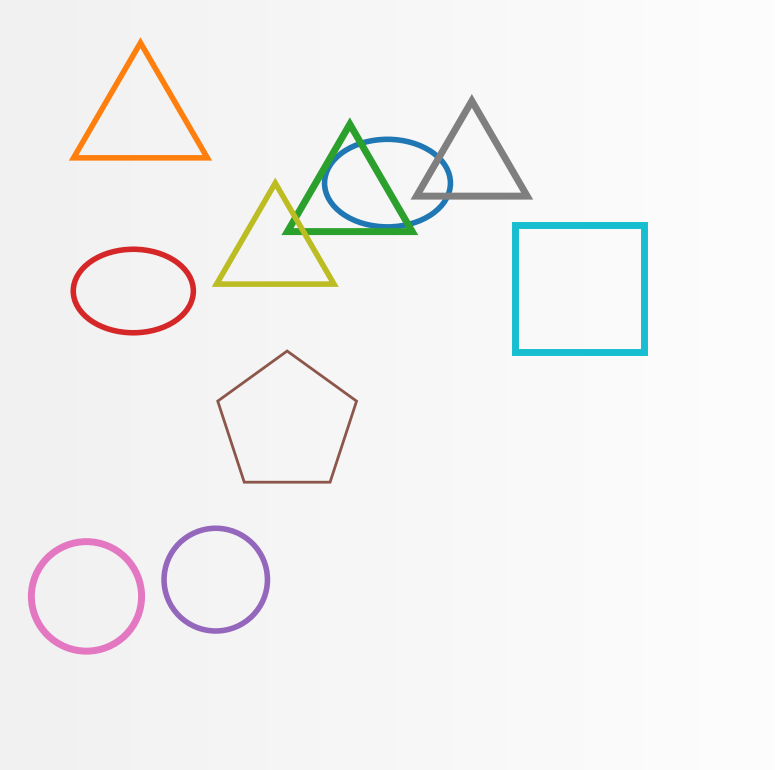[{"shape": "oval", "thickness": 2, "radius": 0.41, "center": [0.5, 0.762]}, {"shape": "triangle", "thickness": 2, "radius": 0.5, "center": [0.181, 0.845]}, {"shape": "triangle", "thickness": 2.5, "radius": 0.46, "center": [0.451, 0.746]}, {"shape": "oval", "thickness": 2, "radius": 0.39, "center": [0.172, 0.622]}, {"shape": "circle", "thickness": 2, "radius": 0.33, "center": [0.278, 0.247]}, {"shape": "pentagon", "thickness": 1, "radius": 0.47, "center": [0.371, 0.45]}, {"shape": "circle", "thickness": 2.5, "radius": 0.36, "center": [0.112, 0.225]}, {"shape": "triangle", "thickness": 2.5, "radius": 0.41, "center": [0.609, 0.786]}, {"shape": "triangle", "thickness": 2, "radius": 0.44, "center": [0.355, 0.675]}, {"shape": "square", "thickness": 2.5, "radius": 0.41, "center": [0.748, 0.625]}]